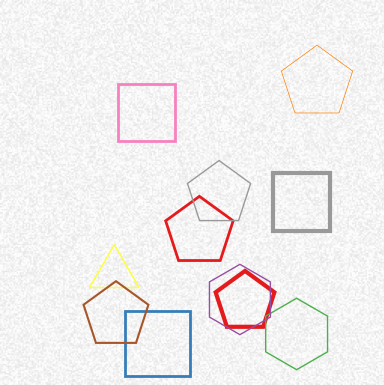[{"shape": "pentagon", "thickness": 2, "radius": 0.46, "center": [0.518, 0.398]}, {"shape": "pentagon", "thickness": 3, "radius": 0.4, "center": [0.636, 0.216]}, {"shape": "square", "thickness": 2, "radius": 0.42, "center": [0.41, 0.109]}, {"shape": "hexagon", "thickness": 1, "radius": 0.46, "center": [0.77, 0.133]}, {"shape": "hexagon", "thickness": 1, "radius": 0.46, "center": [0.623, 0.222]}, {"shape": "pentagon", "thickness": 0.5, "radius": 0.49, "center": [0.823, 0.785]}, {"shape": "triangle", "thickness": 1, "radius": 0.37, "center": [0.297, 0.29]}, {"shape": "pentagon", "thickness": 1.5, "radius": 0.44, "center": [0.301, 0.181]}, {"shape": "square", "thickness": 2, "radius": 0.37, "center": [0.381, 0.707]}, {"shape": "square", "thickness": 3, "radius": 0.37, "center": [0.783, 0.475]}, {"shape": "pentagon", "thickness": 1, "radius": 0.43, "center": [0.569, 0.497]}]